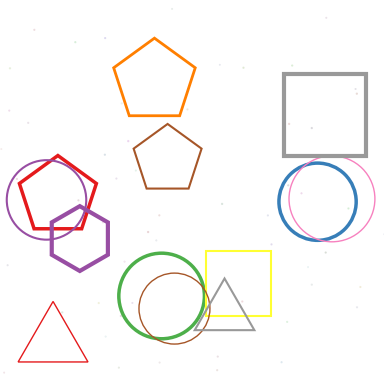[{"shape": "triangle", "thickness": 1, "radius": 0.52, "center": [0.138, 0.112]}, {"shape": "pentagon", "thickness": 2.5, "radius": 0.53, "center": [0.15, 0.491]}, {"shape": "circle", "thickness": 2.5, "radius": 0.5, "center": [0.825, 0.476]}, {"shape": "circle", "thickness": 2.5, "radius": 0.56, "center": [0.42, 0.231]}, {"shape": "hexagon", "thickness": 3, "radius": 0.42, "center": [0.207, 0.38]}, {"shape": "circle", "thickness": 1.5, "radius": 0.52, "center": [0.121, 0.481]}, {"shape": "pentagon", "thickness": 2, "radius": 0.56, "center": [0.401, 0.789]}, {"shape": "square", "thickness": 1.5, "radius": 0.42, "center": [0.62, 0.263]}, {"shape": "pentagon", "thickness": 1.5, "radius": 0.46, "center": [0.435, 0.585]}, {"shape": "circle", "thickness": 1, "radius": 0.46, "center": [0.453, 0.198]}, {"shape": "circle", "thickness": 1, "radius": 0.56, "center": [0.862, 0.483]}, {"shape": "triangle", "thickness": 1.5, "radius": 0.45, "center": [0.583, 0.187]}, {"shape": "square", "thickness": 3, "radius": 0.53, "center": [0.844, 0.701]}]